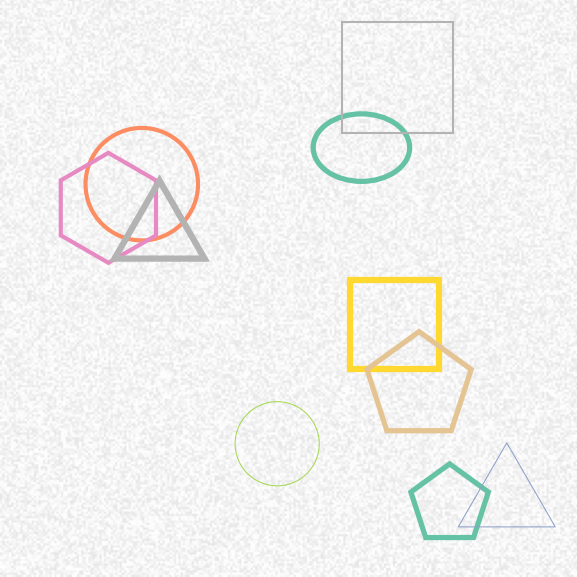[{"shape": "pentagon", "thickness": 2.5, "radius": 0.35, "center": [0.779, 0.125]}, {"shape": "oval", "thickness": 2.5, "radius": 0.42, "center": [0.626, 0.744]}, {"shape": "circle", "thickness": 2, "radius": 0.49, "center": [0.245, 0.68]}, {"shape": "triangle", "thickness": 0.5, "radius": 0.48, "center": [0.878, 0.135]}, {"shape": "hexagon", "thickness": 2, "radius": 0.48, "center": [0.188, 0.639]}, {"shape": "circle", "thickness": 0.5, "radius": 0.36, "center": [0.48, 0.231]}, {"shape": "square", "thickness": 3, "radius": 0.39, "center": [0.684, 0.437]}, {"shape": "pentagon", "thickness": 2.5, "radius": 0.47, "center": [0.726, 0.33]}, {"shape": "triangle", "thickness": 3, "radius": 0.45, "center": [0.276, 0.596]}, {"shape": "square", "thickness": 1, "radius": 0.48, "center": [0.688, 0.865]}]